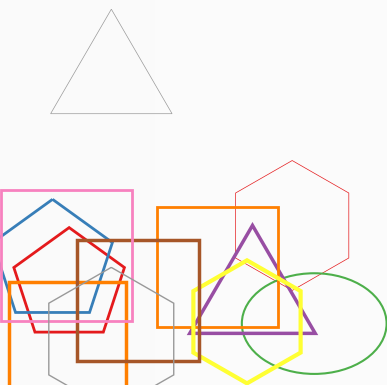[{"shape": "pentagon", "thickness": 2, "radius": 0.75, "center": [0.178, 0.259]}, {"shape": "hexagon", "thickness": 0.5, "radius": 0.84, "center": [0.754, 0.414]}, {"shape": "pentagon", "thickness": 2, "radius": 0.81, "center": [0.136, 0.32]}, {"shape": "oval", "thickness": 1.5, "radius": 0.93, "center": [0.811, 0.16]}, {"shape": "triangle", "thickness": 2.5, "radius": 0.93, "center": [0.652, 0.228]}, {"shape": "square", "thickness": 2.5, "radius": 0.76, "center": [0.175, 0.117]}, {"shape": "square", "thickness": 2, "radius": 0.78, "center": [0.562, 0.306]}, {"shape": "hexagon", "thickness": 3, "radius": 0.8, "center": [0.637, 0.164]}, {"shape": "square", "thickness": 2.5, "radius": 0.79, "center": [0.357, 0.219]}, {"shape": "square", "thickness": 2, "radius": 0.85, "center": [0.172, 0.336]}, {"shape": "hexagon", "thickness": 1, "radius": 0.93, "center": [0.287, 0.119]}, {"shape": "triangle", "thickness": 0.5, "radius": 0.9, "center": [0.287, 0.795]}]